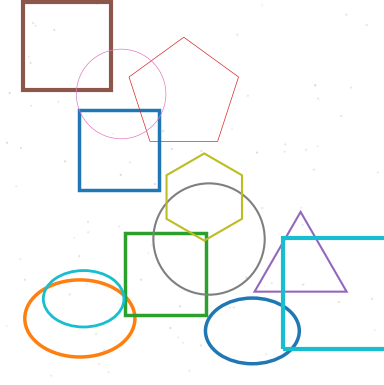[{"shape": "square", "thickness": 2.5, "radius": 0.52, "center": [0.309, 0.611]}, {"shape": "oval", "thickness": 2.5, "radius": 0.61, "center": [0.656, 0.141]}, {"shape": "oval", "thickness": 2.5, "radius": 0.72, "center": [0.207, 0.173]}, {"shape": "square", "thickness": 2.5, "radius": 0.53, "center": [0.43, 0.289]}, {"shape": "pentagon", "thickness": 0.5, "radius": 0.75, "center": [0.477, 0.754]}, {"shape": "triangle", "thickness": 1.5, "radius": 0.69, "center": [0.781, 0.311]}, {"shape": "square", "thickness": 3, "radius": 0.57, "center": [0.175, 0.881]}, {"shape": "circle", "thickness": 0.5, "radius": 0.58, "center": [0.315, 0.756]}, {"shape": "circle", "thickness": 1.5, "radius": 0.72, "center": [0.543, 0.379]}, {"shape": "hexagon", "thickness": 1.5, "radius": 0.57, "center": [0.531, 0.488]}, {"shape": "square", "thickness": 3, "radius": 0.72, "center": [0.879, 0.238]}, {"shape": "oval", "thickness": 2, "radius": 0.52, "center": [0.217, 0.224]}]